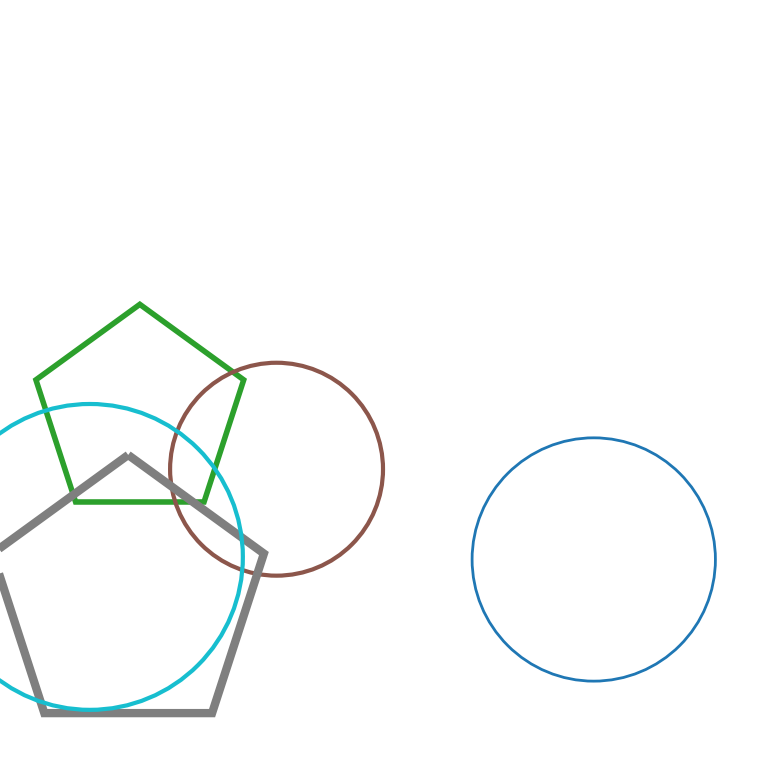[{"shape": "circle", "thickness": 1, "radius": 0.79, "center": [0.771, 0.273]}, {"shape": "pentagon", "thickness": 2, "radius": 0.71, "center": [0.182, 0.463]}, {"shape": "circle", "thickness": 1.5, "radius": 0.69, "center": [0.359, 0.391]}, {"shape": "pentagon", "thickness": 3, "radius": 0.93, "center": [0.166, 0.224]}, {"shape": "circle", "thickness": 1.5, "radius": 0.99, "center": [0.117, 0.277]}]